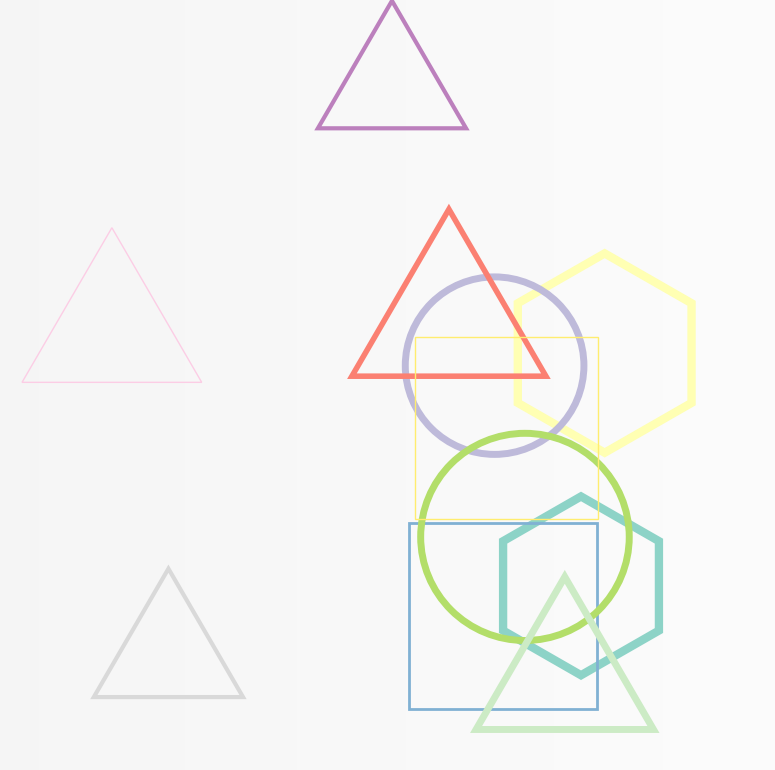[{"shape": "hexagon", "thickness": 3, "radius": 0.58, "center": [0.75, 0.239]}, {"shape": "hexagon", "thickness": 3, "radius": 0.65, "center": [0.78, 0.541]}, {"shape": "circle", "thickness": 2.5, "radius": 0.58, "center": [0.638, 0.525]}, {"shape": "triangle", "thickness": 2, "radius": 0.72, "center": [0.579, 0.584]}, {"shape": "square", "thickness": 1, "radius": 0.6, "center": [0.649, 0.201]}, {"shape": "circle", "thickness": 2.5, "radius": 0.67, "center": [0.677, 0.303]}, {"shape": "triangle", "thickness": 0.5, "radius": 0.67, "center": [0.144, 0.57]}, {"shape": "triangle", "thickness": 1.5, "radius": 0.56, "center": [0.217, 0.15]}, {"shape": "triangle", "thickness": 1.5, "radius": 0.55, "center": [0.506, 0.889]}, {"shape": "triangle", "thickness": 2.5, "radius": 0.66, "center": [0.729, 0.119]}, {"shape": "square", "thickness": 0.5, "radius": 0.59, "center": [0.653, 0.444]}]